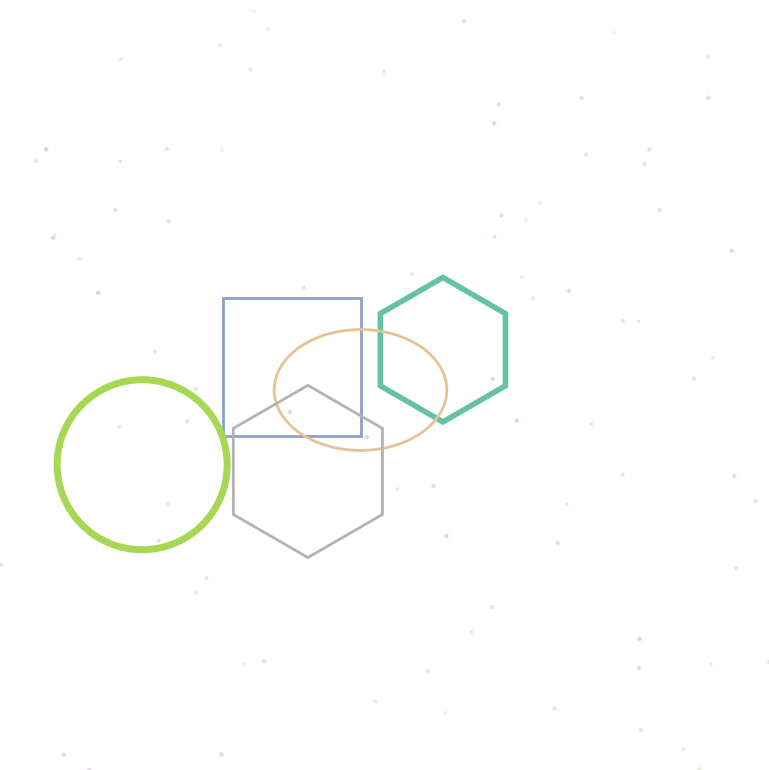[{"shape": "hexagon", "thickness": 2, "radius": 0.47, "center": [0.575, 0.546]}, {"shape": "square", "thickness": 1, "radius": 0.45, "center": [0.379, 0.523]}, {"shape": "circle", "thickness": 2.5, "radius": 0.55, "center": [0.185, 0.396]}, {"shape": "oval", "thickness": 1, "radius": 0.56, "center": [0.468, 0.494]}, {"shape": "hexagon", "thickness": 1, "radius": 0.56, "center": [0.4, 0.388]}]